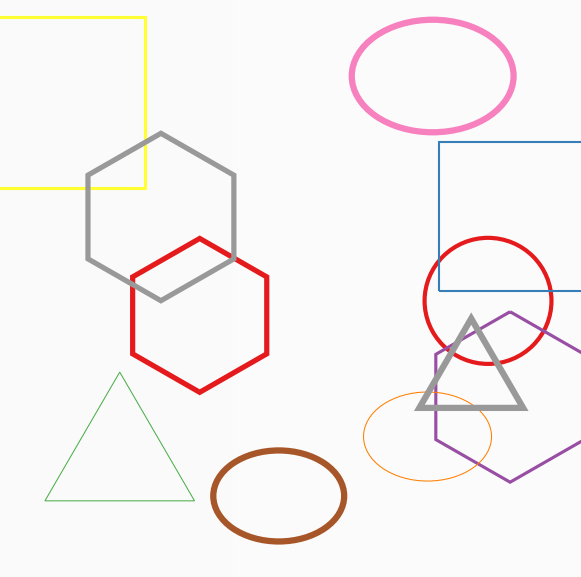[{"shape": "circle", "thickness": 2, "radius": 0.55, "center": [0.84, 0.478]}, {"shape": "hexagon", "thickness": 2.5, "radius": 0.67, "center": [0.344, 0.453]}, {"shape": "square", "thickness": 1, "radius": 0.65, "center": [0.885, 0.624]}, {"shape": "triangle", "thickness": 0.5, "radius": 0.74, "center": [0.206, 0.206]}, {"shape": "hexagon", "thickness": 1.5, "radius": 0.74, "center": [0.878, 0.312]}, {"shape": "oval", "thickness": 0.5, "radius": 0.55, "center": [0.736, 0.243]}, {"shape": "square", "thickness": 1.5, "radius": 0.74, "center": [0.101, 0.822]}, {"shape": "oval", "thickness": 3, "radius": 0.56, "center": [0.48, 0.14]}, {"shape": "oval", "thickness": 3, "radius": 0.7, "center": [0.744, 0.868]}, {"shape": "hexagon", "thickness": 2.5, "radius": 0.72, "center": [0.277, 0.623]}, {"shape": "triangle", "thickness": 3, "radius": 0.52, "center": [0.811, 0.344]}]